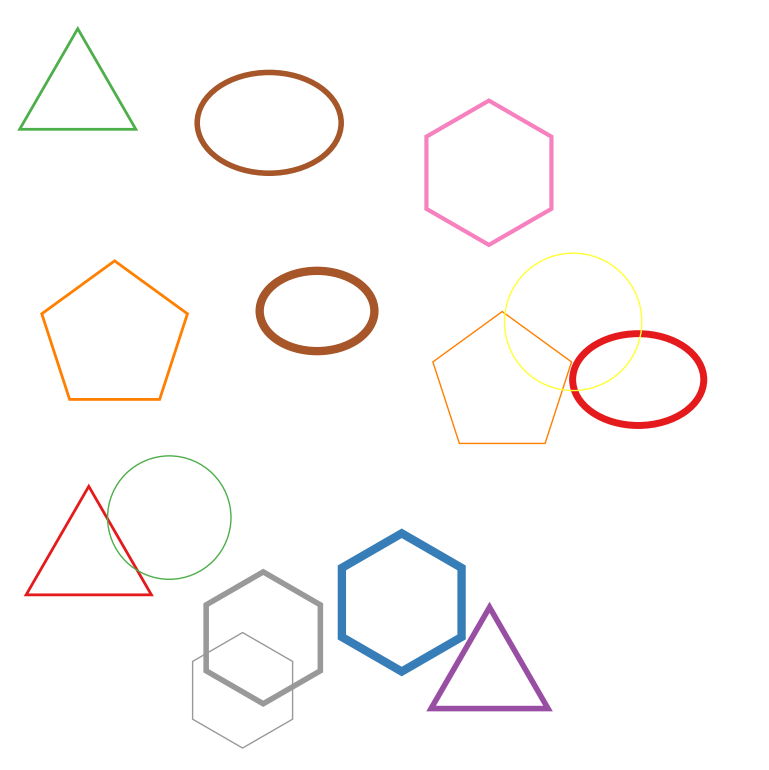[{"shape": "oval", "thickness": 2.5, "radius": 0.43, "center": [0.829, 0.507]}, {"shape": "triangle", "thickness": 1, "radius": 0.47, "center": [0.115, 0.274]}, {"shape": "hexagon", "thickness": 3, "radius": 0.45, "center": [0.522, 0.218]}, {"shape": "triangle", "thickness": 1, "radius": 0.44, "center": [0.101, 0.876]}, {"shape": "circle", "thickness": 0.5, "radius": 0.4, "center": [0.22, 0.328]}, {"shape": "triangle", "thickness": 2, "radius": 0.44, "center": [0.636, 0.124]}, {"shape": "pentagon", "thickness": 1, "radius": 0.5, "center": [0.149, 0.562]}, {"shape": "pentagon", "thickness": 0.5, "radius": 0.47, "center": [0.652, 0.501]}, {"shape": "circle", "thickness": 0.5, "radius": 0.45, "center": [0.744, 0.582]}, {"shape": "oval", "thickness": 3, "radius": 0.37, "center": [0.412, 0.596]}, {"shape": "oval", "thickness": 2, "radius": 0.47, "center": [0.35, 0.84]}, {"shape": "hexagon", "thickness": 1.5, "radius": 0.47, "center": [0.635, 0.776]}, {"shape": "hexagon", "thickness": 2, "radius": 0.43, "center": [0.342, 0.172]}, {"shape": "hexagon", "thickness": 0.5, "radius": 0.37, "center": [0.315, 0.104]}]